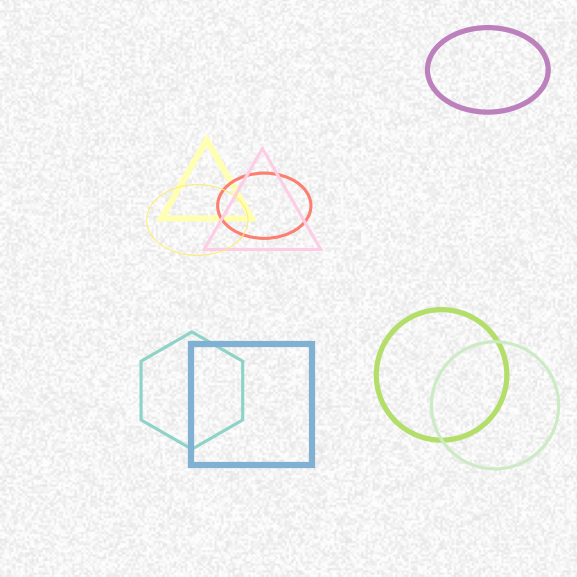[{"shape": "hexagon", "thickness": 1.5, "radius": 0.51, "center": [0.332, 0.323]}, {"shape": "triangle", "thickness": 3, "radius": 0.45, "center": [0.358, 0.666]}, {"shape": "oval", "thickness": 1.5, "radius": 0.4, "center": [0.458, 0.643]}, {"shape": "square", "thickness": 3, "radius": 0.53, "center": [0.436, 0.299]}, {"shape": "circle", "thickness": 2.5, "radius": 0.57, "center": [0.765, 0.35]}, {"shape": "triangle", "thickness": 1.5, "radius": 0.58, "center": [0.454, 0.625]}, {"shape": "oval", "thickness": 2.5, "radius": 0.52, "center": [0.845, 0.878]}, {"shape": "circle", "thickness": 1.5, "radius": 0.55, "center": [0.857, 0.297]}, {"shape": "oval", "thickness": 0.5, "radius": 0.44, "center": [0.342, 0.618]}]